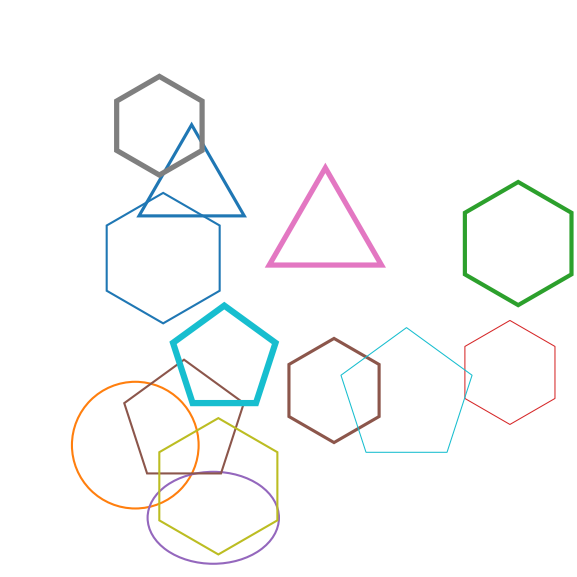[{"shape": "triangle", "thickness": 1.5, "radius": 0.53, "center": [0.332, 0.678]}, {"shape": "hexagon", "thickness": 1, "radius": 0.56, "center": [0.283, 0.552]}, {"shape": "circle", "thickness": 1, "radius": 0.55, "center": [0.234, 0.228]}, {"shape": "hexagon", "thickness": 2, "radius": 0.53, "center": [0.897, 0.577]}, {"shape": "hexagon", "thickness": 0.5, "radius": 0.45, "center": [0.883, 0.354]}, {"shape": "oval", "thickness": 1, "radius": 0.57, "center": [0.369, 0.103]}, {"shape": "hexagon", "thickness": 1.5, "radius": 0.45, "center": [0.578, 0.323]}, {"shape": "pentagon", "thickness": 1, "radius": 0.54, "center": [0.319, 0.267]}, {"shape": "triangle", "thickness": 2.5, "radius": 0.56, "center": [0.563, 0.596]}, {"shape": "hexagon", "thickness": 2.5, "radius": 0.43, "center": [0.276, 0.781]}, {"shape": "hexagon", "thickness": 1, "radius": 0.59, "center": [0.378, 0.157]}, {"shape": "pentagon", "thickness": 3, "radius": 0.47, "center": [0.388, 0.377]}, {"shape": "pentagon", "thickness": 0.5, "radius": 0.6, "center": [0.704, 0.312]}]